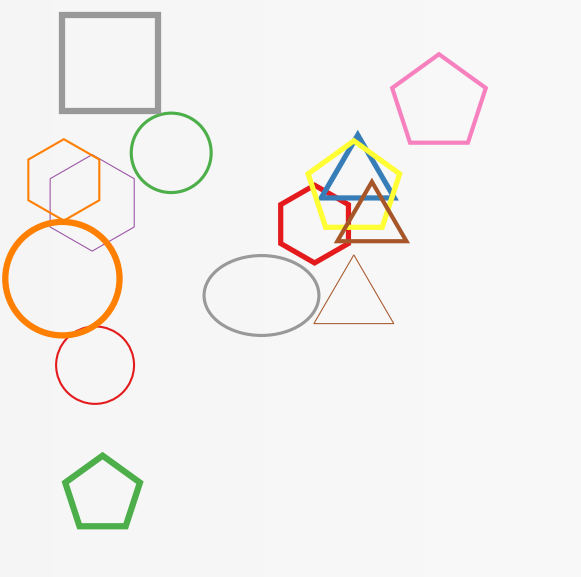[{"shape": "circle", "thickness": 1, "radius": 0.34, "center": [0.164, 0.367]}, {"shape": "hexagon", "thickness": 2.5, "radius": 0.34, "center": [0.541, 0.611]}, {"shape": "triangle", "thickness": 2.5, "radius": 0.36, "center": [0.616, 0.693]}, {"shape": "circle", "thickness": 1.5, "radius": 0.34, "center": [0.295, 0.734]}, {"shape": "pentagon", "thickness": 3, "radius": 0.34, "center": [0.177, 0.143]}, {"shape": "hexagon", "thickness": 0.5, "radius": 0.42, "center": [0.159, 0.648]}, {"shape": "circle", "thickness": 3, "radius": 0.49, "center": [0.107, 0.517]}, {"shape": "hexagon", "thickness": 1, "radius": 0.35, "center": [0.11, 0.688]}, {"shape": "pentagon", "thickness": 2.5, "radius": 0.41, "center": [0.609, 0.673]}, {"shape": "triangle", "thickness": 0.5, "radius": 0.4, "center": [0.609, 0.478]}, {"shape": "triangle", "thickness": 2, "radius": 0.34, "center": [0.64, 0.616]}, {"shape": "pentagon", "thickness": 2, "radius": 0.42, "center": [0.755, 0.821]}, {"shape": "oval", "thickness": 1.5, "radius": 0.49, "center": [0.45, 0.487]}, {"shape": "square", "thickness": 3, "radius": 0.41, "center": [0.19, 0.89]}]